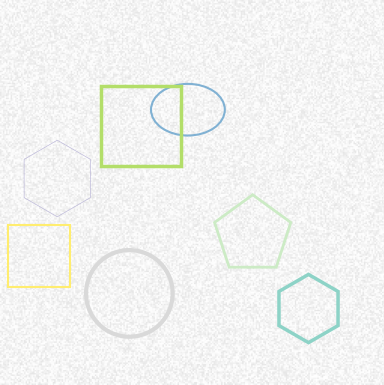[{"shape": "hexagon", "thickness": 2.5, "radius": 0.44, "center": [0.801, 0.199]}, {"shape": "hexagon", "thickness": 0.5, "radius": 0.5, "center": [0.149, 0.536]}, {"shape": "oval", "thickness": 1.5, "radius": 0.48, "center": [0.488, 0.715]}, {"shape": "square", "thickness": 2.5, "radius": 0.52, "center": [0.366, 0.672]}, {"shape": "circle", "thickness": 3, "radius": 0.56, "center": [0.336, 0.238]}, {"shape": "pentagon", "thickness": 2, "radius": 0.52, "center": [0.656, 0.39]}, {"shape": "square", "thickness": 1.5, "radius": 0.41, "center": [0.102, 0.335]}]